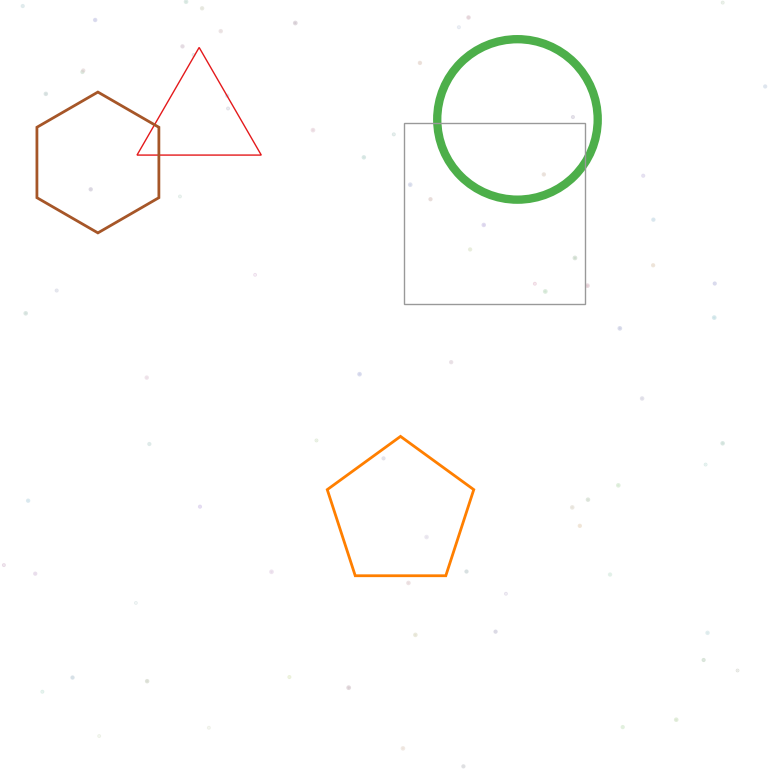[{"shape": "triangle", "thickness": 0.5, "radius": 0.47, "center": [0.259, 0.845]}, {"shape": "circle", "thickness": 3, "radius": 0.52, "center": [0.672, 0.845]}, {"shape": "pentagon", "thickness": 1, "radius": 0.5, "center": [0.52, 0.333]}, {"shape": "hexagon", "thickness": 1, "radius": 0.46, "center": [0.127, 0.789]}, {"shape": "square", "thickness": 0.5, "radius": 0.59, "center": [0.643, 0.723]}]